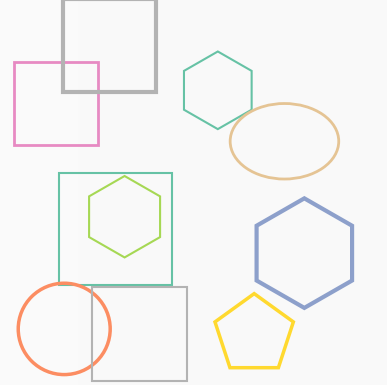[{"shape": "square", "thickness": 1.5, "radius": 0.73, "center": [0.299, 0.404]}, {"shape": "hexagon", "thickness": 1.5, "radius": 0.5, "center": [0.562, 0.765]}, {"shape": "circle", "thickness": 2.5, "radius": 0.59, "center": [0.166, 0.146]}, {"shape": "hexagon", "thickness": 3, "radius": 0.71, "center": [0.785, 0.343]}, {"shape": "square", "thickness": 2, "radius": 0.54, "center": [0.145, 0.732]}, {"shape": "hexagon", "thickness": 1.5, "radius": 0.53, "center": [0.322, 0.437]}, {"shape": "pentagon", "thickness": 2.5, "radius": 0.53, "center": [0.656, 0.131]}, {"shape": "oval", "thickness": 2, "radius": 0.7, "center": [0.734, 0.633]}, {"shape": "square", "thickness": 3, "radius": 0.6, "center": [0.282, 0.881]}, {"shape": "square", "thickness": 1.5, "radius": 0.61, "center": [0.36, 0.133]}]